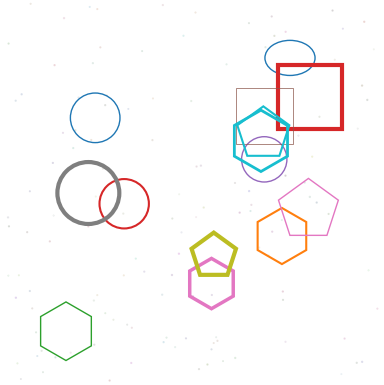[{"shape": "oval", "thickness": 1, "radius": 0.33, "center": [0.753, 0.85]}, {"shape": "circle", "thickness": 1, "radius": 0.32, "center": [0.247, 0.694]}, {"shape": "hexagon", "thickness": 1.5, "radius": 0.36, "center": [0.732, 0.387]}, {"shape": "hexagon", "thickness": 1, "radius": 0.38, "center": [0.171, 0.14]}, {"shape": "square", "thickness": 3, "radius": 0.42, "center": [0.805, 0.749]}, {"shape": "circle", "thickness": 1.5, "radius": 0.32, "center": [0.323, 0.471]}, {"shape": "circle", "thickness": 1, "radius": 0.29, "center": [0.686, 0.586]}, {"shape": "square", "thickness": 0.5, "radius": 0.36, "center": [0.687, 0.7]}, {"shape": "hexagon", "thickness": 2.5, "radius": 0.33, "center": [0.549, 0.263]}, {"shape": "pentagon", "thickness": 1, "radius": 0.41, "center": [0.801, 0.455]}, {"shape": "circle", "thickness": 3, "radius": 0.4, "center": [0.229, 0.499]}, {"shape": "pentagon", "thickness": 3, "radius": 0.3, "center": [0.555, 0.335]}, {"shape": "hexagon", "thickness": 2, "radius": 0.4, "center": [0.678, 0.634]}, {"shape": "pentagon", "thickness": 1.5, "radius": 0.36, "center": [0.684, 0.653]}]